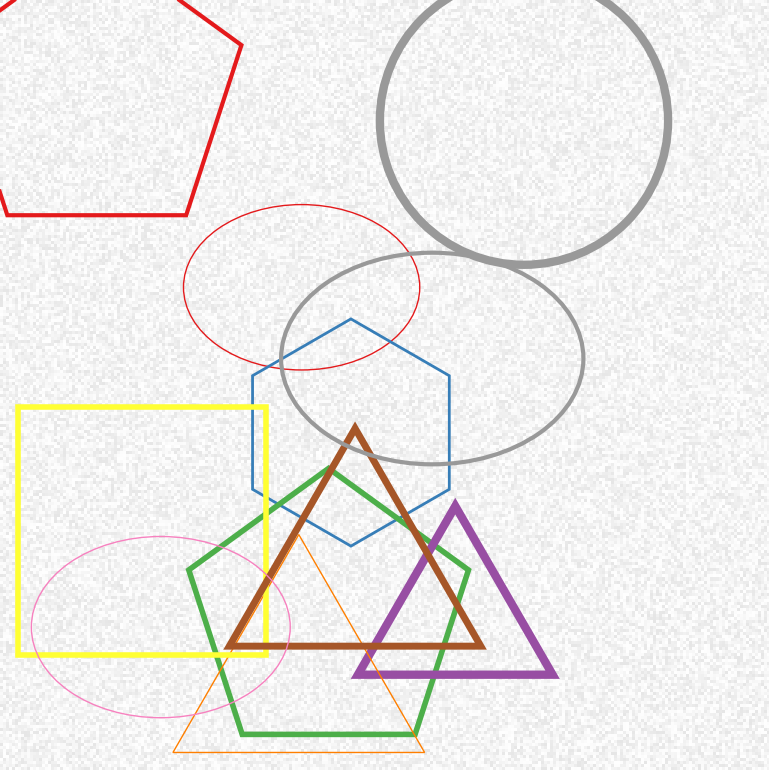[{"shape": "pentagon", "thickness": 1.5, "radius": 0.99, "center": [0.126, 0.88]}, {"shape": "oval", "thickness": 0.5, "radius": 0.77, "center": [0.392, 0.627]}, {"shape": "hexagon", "thickness": 1, "radius": 0.74, "center": [0.456, 0.438]}, {"shape": "pentagon", "thickness": 2, "radius": 0.95, "center": [0.427, 0.201]}, {"shape": "triangle", "thickness": 3, "radius": 0.73, "center": [0.591, 0.197]}, {"shape": "triangle", "thickness": 0.5, "radius": 0.94, "center": [0.388, 0.117]}, {"shape": "square", "thickness": 2, "radius": 0.8, "center": [0.184, 0.31]}, {"shape": "triangle", "thickness": 2.5, "radius": 0.94, "center": [0.461, 0.255]}, {"shape": "oval", "thickness": 0.5, "radius": 0.84, "center": [0.209, 0.186]}, {"shape": "oval", "thickness": 1.5, "radius": 0.98, "center": [0.561, 0.534]}, {"shape": "circle", "thickness": 3, "radius": 0.94, "center": [0.68, 0.843]}]